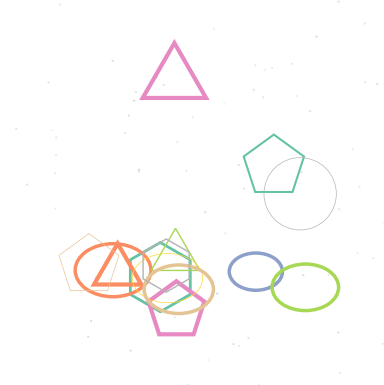[{"shape": "hexagon", "thickness": 2, "radius": 0.45, "center": [0.416, 0.28]}, {"shape": "pentagon", "thickness": 1.5, "radius": 0.41, "center": [0.711, 0.568]}, {"shape": "triangle", "thickness": 3, "radius": 0.36, "center": [0.306, 0.297]}, {"shape": "oval", "thickness": 2.5, "radius": 0.49, "center": [0.294, 0.298]}, {"shape": "oval", "thickness": 2.5, "radius": 0.35, "center": [0.665, 0.294]}, {"shape": "pentagon", "thickness": 3, "radius": 0.38, "center": [0.458, 0.193]}, {"shape": "triangle", "thickness": 3, "radius": 0.48, "center": [0.453, 0.793]}, {"shape": "triangle", "thickness": 1, "radius": 0.36, "center": [0.456, 0.334]}, {"shape": "oval", "thickness": 2.5, "radius": 0.43, "center": [0.793, 0.254]}, {"shape": "oval", "thickness": 0.5, "radius": 0.46, "center": [0.435, 0.278]}, {"shape": "pentagon", "thickness": 0.5, "radius": 0.41, "center": [0.231, 0.311]}, {"shape": "oval", "thickness": 2.5, "radius": 0.45, "center": [0.464, 0.249]}, {"shape": "hexagon", "thickness": 1, "radius": 0.35, "center": [0.432, 0.31]}, {"shape": "circle", "thickness": 0.5, "radius": 0.47, "center": [0.78, 0.497]}]